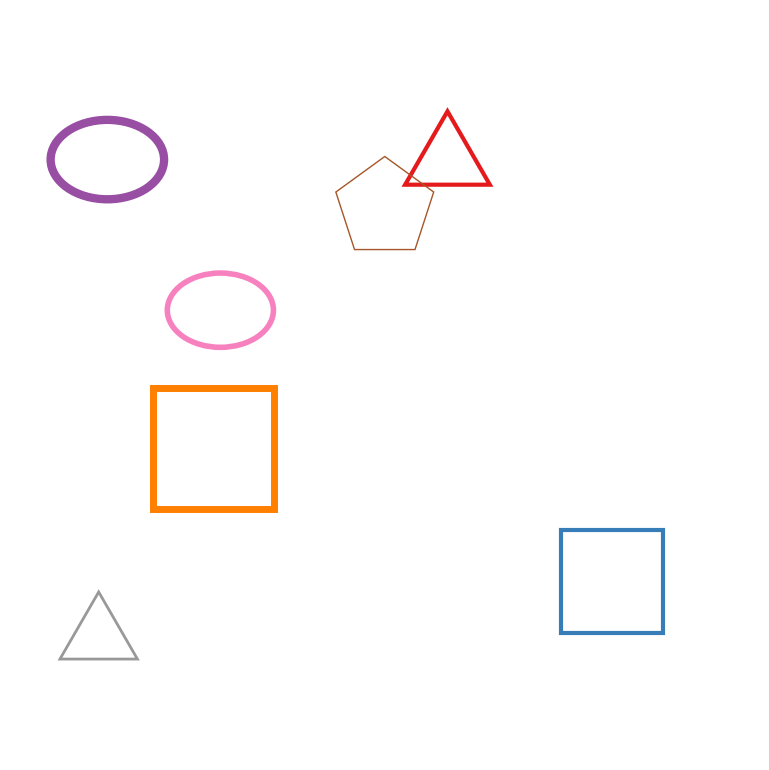[{"shape": "triangle", "thickness": 1.5, "radius": 0.32, "center": [0.581, 0.792]}, {"shape": "square", "thickness": 1.5, "radius": 0.33, "center": [0.795, 0.245]}, {"shape": "oval", "thickness": 3, "radius": 0.37, "center": [0.139, 0.793]}, {"shape": "square", "thickness": 2.5, "radius": 0.39, "center": [0.277, 0.418]}, {"shape": "pentagon", "thickness": 0.5, "radius": 0.33, "center": [0.5, 0.73]}, {"shape": "oval", "thickness": 2, "radius": 0.34, "center": [0.286, 0.597]}, {"shape": "triangle", "thickness": 1, "radius": 0.29, "center": [0.128, 0.173]}]